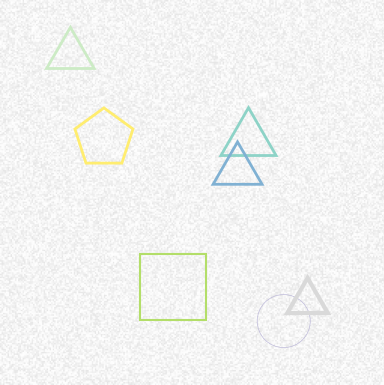[{"shape": "triangle", "thickness": 2, "radius": 0.41, "center": [0.645, 0.637]}, {"shape": "circle", "thickness": 0.5, "radius": 0.34, "center": [0.737, 0.166]}, {"shape": "triangle", "thickness": 2, "radius": 0.37, "center": [0.617, 0.558]}, {"shape": "square", "thickness": 1.5, "radius": 0.43, "center": [0.45, 0.254]}, {"shape": "triangle", "thickness": 3, "radius": 0.3, "center": [0.799, 0.217]}, {"shape": "triangle", "thickness": 2, "radius": 0.36, "center": [0.183, 0.858]}, {"shape": "pentagon", "thickness": 2, "radius": 0.4, "center": [0.27, 0.64]}]